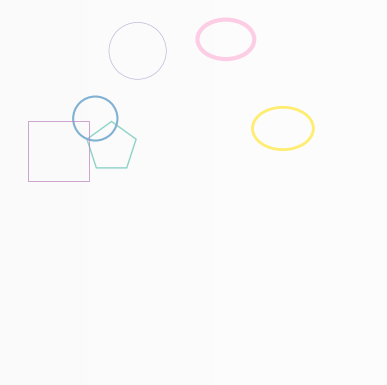[{"shape": "pentagon", "thickness": 1, "radius": 0.33, "center": [0.288, 0.618]}, {"shape": "circle", "thickness": 0.5, "radius": 0.37, "center": [0.355, 0.868]}, {"shape": "circle", "thickness": 1.5, "radius": 0.29, "center": [0.246, 0.692]}, {"shape": "oval", "thickness": 3, "radius": 0.37, "center": [0.583, 0.898]}, {"shape": "square", "thickness": 0.5, "radius": 0.39, "center": [0.151, 0.607]}, {"shape": "oval", "thickness": 2, "radius": 0.39, "center": [0.73, 0.666]}]